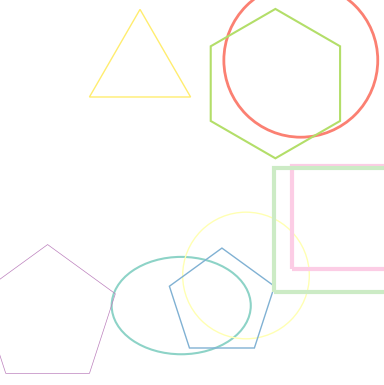[{"shape": "oval", "thickness": 1.5, "radius": 0.9, "center": [0.471, 0.206]}, {"shape": "circle", "thickness": 1, "radius": 0.82, "center": [0.639, 0.284]}, {"shape": "circle", "thickness": 2, "radius": 1.0, "center": [0.781, 0.844]}, {"shape": "pentagon", "thickness": 1, "radius": 0.72, "center": [0.576, 0.212]}, {"shape": "hexagon", "thickness": 1.5, "radius": 0.97, "center": [0.715, 0.783]}, {"shape": "square", "thickness": 3, "radius": 0.67, "center": [0.891, 0.434]}, {"shape": "pentagon", "thickness": 0.5, "radius": 0.92, "center": [0.124, 0.18]}, {"shape": "square", "thickness": 3, "radius": 0.81, "center": [0.874, 0.403]}, {"shape": "triangle", "thickness": 1, "radius": 0.76, "center": [0.364, 0.824]}]